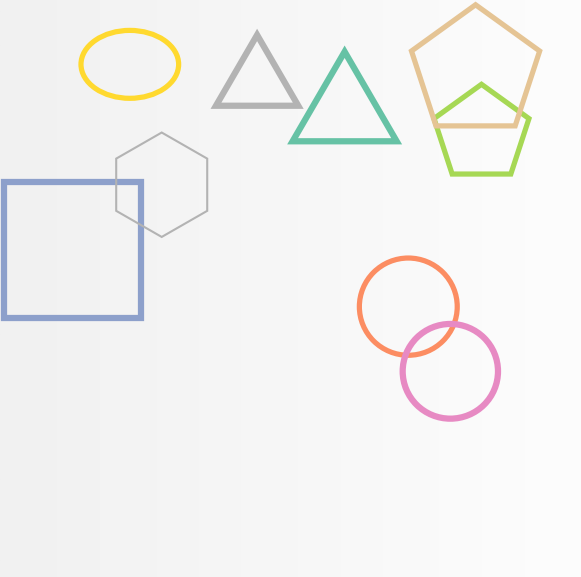[{"shape": "triangle", "thickness": 3, "radius": 0.52, "center": [0.593, 0.806]}, {"shape": "circle", "thickness": 2.5, "radius": 0.42, "center": [0.702, 0.468]}, {"shape": "square", "thickness": 3, "radius": 0.59, "center": [0.125, 0.567]}, {"shape": "circle", "thickness": 3, "radius": 0.41, "center": [0.775, 0.356]}, {"shape": "pentagon", "thickness": 2.5, "radius": 0.43, "center": [0.828, 0.767]}, {"shape": "oval", "thickness": 2.5, "radius": 0.42, "center": [0.223, 0.888]}, {"shape": "pentagon", "thickness": 2.5, "radius": 0.58, "center": [0.818, 0.875]}, {"shape": "triangle", "thickness": 3, "radius": 0.41, "center": [0.442, 0.857]}, {"shape": "hexagon", "thickness": 1, "radius": 0.45, "center": [0.278, 0.679]}]